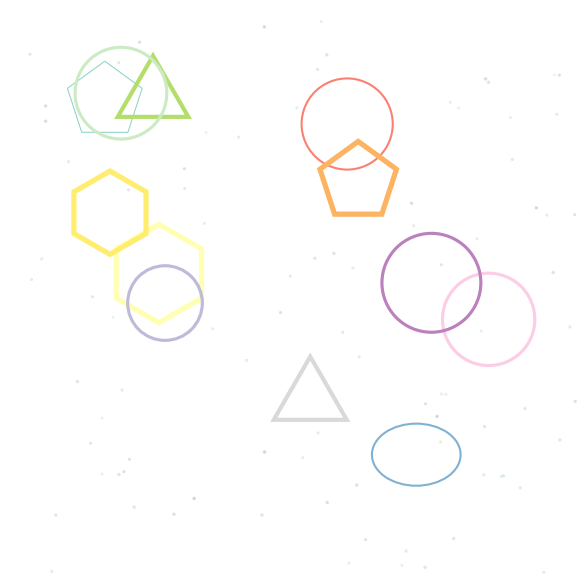[{"shape": "pentagon", "thickness": 0.5, "radius": 0.34, "center": [0.181, 0.825]}, {"shape": "hexagon", "thickness": 2.5, "radius": 0.43, "center": [0.275, 0.526]}, {"shape": "circle", "thickness": 1.5, "radius": 0.32, "center": [0.286, 0.474]}, {"shape": "circle", "thickness": 1, "radius": 0.39, "center": [0.601, 0.784]}, {"shape": "oval", "thickness": 1, "radius": 0.38, "center": [0.721, 0.212]}, {"shape": "pentagon", "thickness": 2.5, "radius": 0.35, "center": [0.62, 0.685]}, {"shape": "triangle", "thickness": 2, "radius": 0.35, "center": [0.265, 0.832]}, {"shape": "circle", "thickness": 1.5, "radius": 0.4, "center": [0.846, 0.446]}, {"shape": "triangle", "thickness": 2, "radius": 0.36, "center": [0.537, 0.309]}, {"shape": "circle", "thickness": 1.5, "radius": 0.43, "center": [0.747, 0.509]}, {"shape": "circle", "thickness": 1.5, "radius": 0.4, "center": [0.209, 0.838]}, {"shape": "hexagon", "thickness": 2.5, "radius": 0.36, "center": [0.19, 0.631]}]